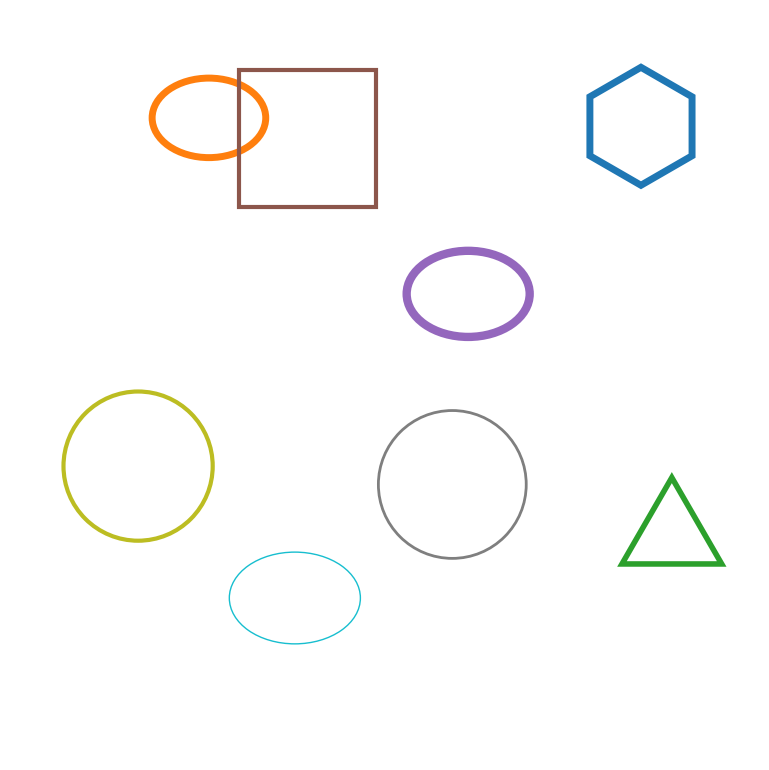[{"shape": "hexagon", "thickness": 2.5, "radius": 0.38, "center": [0.832, 0.836]}, {"shape": "oval", "thickness": 2.5, "radius": 0.37, "center": [0.271, 0.847]}, {"shape": "triangle", "thickness": 2, "radius": 0.37, "center": [0.873, 0.305]}, {"shape": "oval", "thickness": 3, "radius": 0.4, "center": [0.608, 0.618]}, {"shape": "square", "thickness": 1.5, "radius": 0.44, "center": [0.4, 0.821]}, {"shape": "circle", "thickness": 1, "radius": 0.48, "center": [0.587, 0.371]}, {"shape": "circle", "thickness": 1.5, "radius": 0.48, "center": [0.179, 0.395]}, {"shape": "oval", "thickness": 0.5, "radius": 0.43, "center": [0.383, 0.223]}]